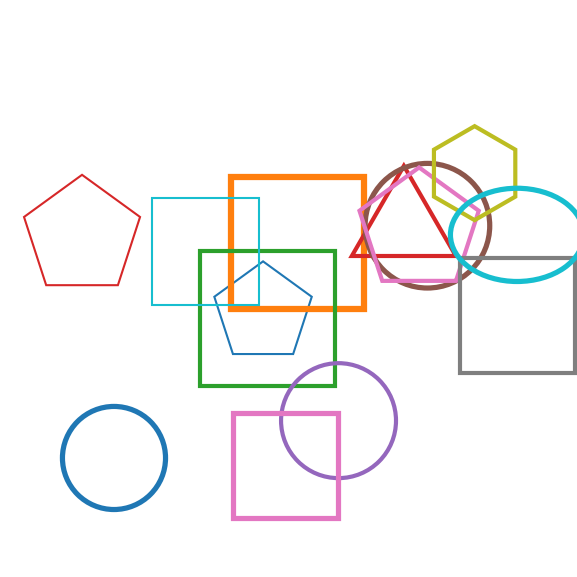[{"shape": "pentagon", "thickness": 1, "radius": 0.44, "center": [0.455, 0.458]}, {"shape": "circle", "thickness": 2.5, "radius": 0.45, "center": [0.197, 0.206]}, {"shape": "square", "thickness": 3, "radius": 0.57, "center": [0.515, 0.578]}, {"shape": "square", "thickness": 2, "radius": 0.58, "center": [0.463, 0.447]}, {"shape": "pentagon", "thickness": 1, "radius": 0.53, "center": [0.142, 0.591]}, {"shape": "triangle", "thickness": 2, "radius": 0.52, "center": [0.699, 0.608]}, {"shape": "circle", "thickness": 2, "radius": 0.5, "center": [0.586, 0.271]}, {"shape": "circle", "thickness": 2.5, "radius": 0.54, "center": [0.74, 0.608]}, {"shape": "square", "thickness": 2.5, "radius": 0.45, "center": [0.495, 0.193]}, {"shape": "pentagon", "thickness": 2, "radius": 0.54, "center": [0.726, 0.601]}, {"shape": "square", "thickness": 2, "radius": 0.5, "center": [0.896, 0.452]}, {"shape": "hexagon", "thickness": 2, "radius": 0.41, "center": [0.822, 0.699]}, {"shape": "oval", "thickness": 2.5, "radius": 0.58, "center": [0.895, 0.592]}, {"shape": "square", "thickness": 1, "radius": 0.47, "center": [0.356, 0.564]}]